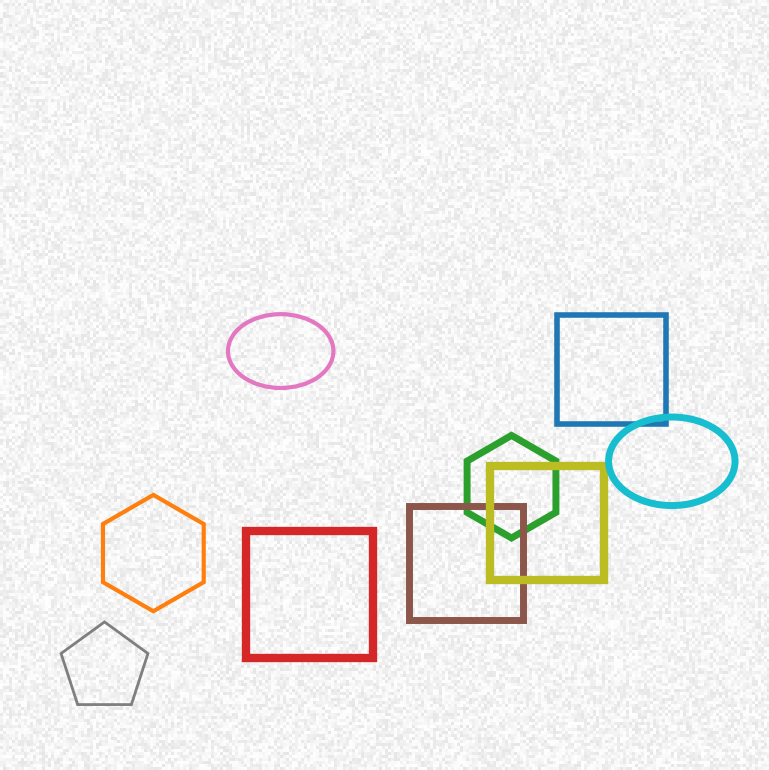[{"shape": "square", "thickness": 2, "radius": 0.35, "center": [0.795, 0.521]}, {"shape": "hexagon", "thickness": 1.5, "radius": 0.38, "center": [0.199, 0.282]}, {"shape": "hexagon", "thickness": 2.5, "radius": 0.33, "center": [0.664, 0.368]}, {"shape": "square", "thickness": 3, "radius": 0.41, "center": [0.402, 0.228]}, {"shape": "square", "thickness": 2.5, "radius": 0.37, "center": [0.606, 0.269]}, {"shape": "oval", "thickness": 1.5, "radius": 0.34, "center": [0.365, 0.544]}, {"shape": "pentagon", "thickness": 1, "radius": 0.3, "center": [0.136, 0.133]}, {"shape": "square", "thickness": 3, "radius": 0.37, "center": [0.71, 0.321]}, {"shape": "oval", "thickness": 2.5, "radius": 0.41, "center": [0.872, 0.401]}]